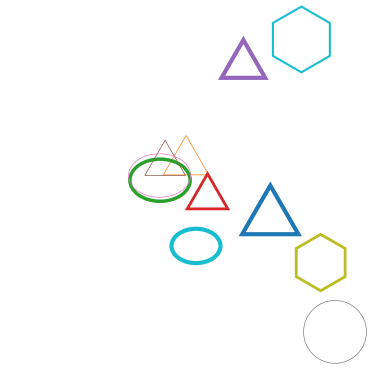[{"shape": "triangle", "thickness": 3, "radius": 0.42, "center": [0.702, 0.434]}, {"shape": "triangle", "thickness": 0.5, "radius": 0.34, "center": [0.483, 0.58]}, {"shape": "oval", "thickness": 2.5, "radius": 0.39, "center": [0.416, 0.532]}, {"shape": "triangle", "thickness": 2, "radius": 0.3, "center": [0.539, 0.488]}, {"shape": "triangle", "thickness": 3, "radius": 0.33, "center": [0.632, 0.831]}, {"shape": "triangle", "thickness": 0.5, "radius": 0.31, "center": [0.429, 0.575]}, {"shape": "oval", "thickness": 0.5, "radius": 0.4, "center": [0.415, 0.544]}, {"shape": "circle", "thickness": 0.5, "radius": 0.41, "center": [0.87, 0.138]}, {"shape": "hexagon", "thickness": 2, "radius": 0.37, "center": [0.833, 0.318]}, {"shape": "hexagon", "thickness": 1.5, "radius": 0.43, "center": [0.783, 0.898]}, {"shape": "oval", "thickness": 3, "radius": 0.32, "center": [0.509, 0.361]}]